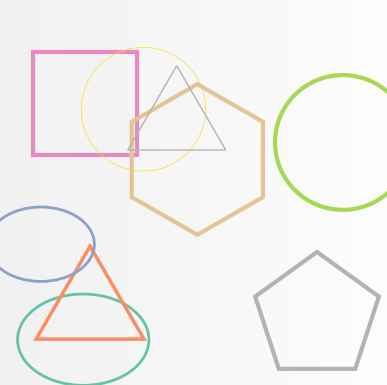[{"shape": "oval", "thickness": 2, "radius": 0.85, "center": [0.215, 0.118]}, {"shape": "triangle", "thickness": 2.5, "radius": 0.8, "center": [0.232, 0.2]}, {"shape": "oval", "thickness": 2, "radius": 0.69, "center": [0.105, 0.366]}, {"shape": "square", "thickness": 3, "radius": 0.67, "center": [0.218, 0.73]}, {"shape": "circle", "thickness": 3, "radius": 0.88, "center": [0.885, 0.63]}, {"shape": "circle", "thickness": 0.5, "radius": 0.8, "center": [0.37, 0.716]}, {"shape": "hexagon", "thickness": 3, "radius": 0.98, "center": [0.509, 0.586]}, {"shape": "triangle", "thickness": 1, "radius": 0.73, "center": [0.456, 0.683]}, {"shape": "pentagon", "thickness": 3, "radius": 0.84, "center": [0.818, 0.178]}]